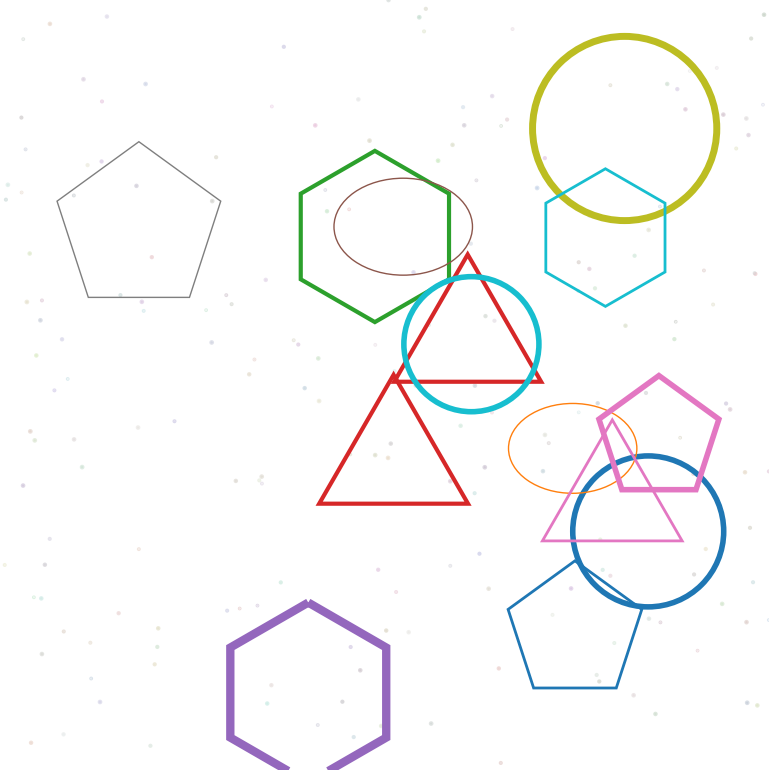[{"shape": "pentagon", "thickness": 1, "radius": 0.46, "center": [0.747, 0.18]}, {"shape": "circle", "thickness": 2, "radius": 0.49, "center": [0.842, 0.31]}, {"shape": "oval", "thickness": 0.5, "radius": 0.42, "center": [0.744, 0.418]}, {"shape": "hexagon", "thickness": 1.5, "radius": 0.56, "center": [0.487, 0.693]}, {"shape": "triangle", "thickness": 1.5, "radius": 0.55, "center": [0.607, 0.559]}, {"shape": "triangle", "thickness": 1.5, "radius": 0.56, "center": [0.511, 0.402]}, {"shape": "hexagon", "thickness": 3, "radius": 0.58, "center": [0.4, 0.101]}, {"shape": "oval", "thickness": 0.5, "radius": 0.45, "center": [0.524, 0.706]}, {"shape": "pentagon", "thickness": 2, "radius": 0.41, "center": [0.856, 0.43]}, {"shape": "triangle", "thickness": 1, "radius": 0.52, "center": [0.795, 0.35]}, {"shape": "pentagon", "thickness": 0.5, "radius": 0.56, "center": [0.18, 0.704]}, {"shape": "circle", "thickness": 2.5, "radius": 0.6, "center": [0.811, 0.833]}, {"shape": "circle", "thickness": 2, "radius": 0.44, "center": [0.612, 0.553]}, {"shape": "hexagon", "thickness": 1, "radius": 0.45, "center": [0.786, 0.691]}]